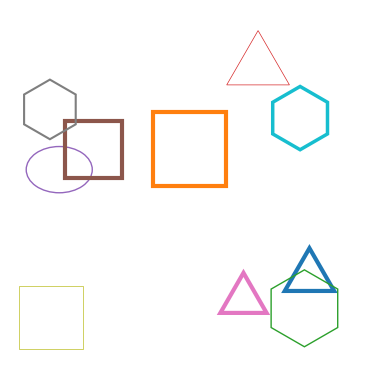[{"shape": "triangle", "thickness": 3, "radius": 0.37, "center": [0.804, 0.281]}, {"shape": "square", "thickness": 3, "radius": 0.48, "center": [0.492, 0.612]}, {"shape": "hexagon", "thickness": 1, "radius": 0.5, "center": [0.791, 0.199]}, {"shape": "triangle", "thickness": 0.5, "radius": 0.47, "center": [0.67, 0.827]}, {"shape": "oval", "thickness": 1, "radius": 0.43, "center": [0.154, 0.559]}, {"shape": "square", "thickness": 3, "radius": 0.37, "center": [0.243, 0.611]}, {"shape": "triangle", "thickness": 3, "radius": 0.35, "center": [0.632, 0.222]}, {"shape": "hexagon", "thickness": 1.5, "radius": 0.39, "center": [0.13, 0.716]}, {"shape": "square", "thickness": 0.5, "radius": 0.41, "center": [0.133, 0.176]}, {"shape": "hexagon", "thickness": 2.5, "radius": 0.41, "center": [0.779, 0.693]}]